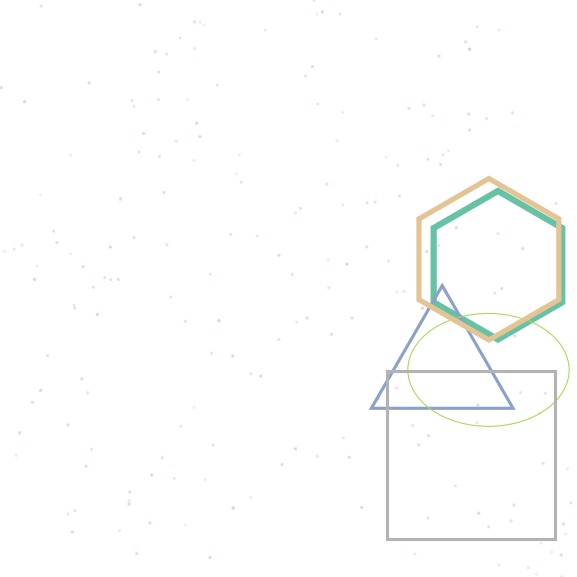[{"shape": "hexagon", "thickness": 3, "radius": 0.64, "center": [0.862, 0.54]}, {"shape": "triangle", "thickness": 1.5, "radius": 0.71, "center": [0.766, 0.363]}, {"shape": "oval", "thickness": 0.5, "radius": 0.7, "center": [0.846, 0.359]}, {"shape": "hexagon", "thickness": 2.5, "radius": 0.7, "center": [0.847, 0.55]}, {"shape": "square", "thickness": 1.5, "radius": 0.73, "center": [0.816, 0.212]}]